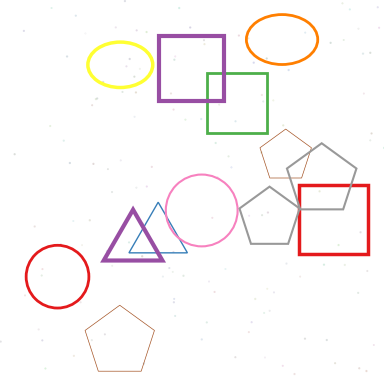[{"shape": "square", "thickness": 2.5, "radius": 0.45, "center": [0.867, 0.43]}, {"shape": "circle", "thickness": 2, "radius": 0.41, "center": [0.149, 0.281]}, {"shape": "triangle", "thickness": 1, "radius": 0.44, "center": [0.411, 0.387]}, {"shape": "square", "thickness": 2, "radius": 0.39, "center": [0.616, 0.732]}, {"shape": "square", "thickness": 3, "radius": 0.42, "center": [0.498, 0.822]}, {"shape": "triangle", "thickness": 3, "radius": 0.44, "center": [0.346, 0.367]}, {"shape": "oval", "thickness": 2, "radius": 0.46, "center": [0.733, 0.897]}, {"shape": "oval", "thickness": 2.5, "radius": 0.42, "center": [0.312, 0.832]}, {"shape": "pentagon", "thickness": 0.5, "radius": 0.47, "center": [0.311, 0.112]}, {"shape": "pentagon", "thickness": 0.5, "radius": 0.35, "center": [0.742, 0.594]}, {"shape": "circle", "thickness": 1.5, "radius": 0.47, "center": [0.524, 0.453]}, {"shape": "pentagon", "thickness": 1.5, "radius": 0.47, "center": [0.836, 0.533]}, {"shape": "pentagon", "thickness": 1.5, "radius": 0.41, "center": [0.7, 0.433]}]